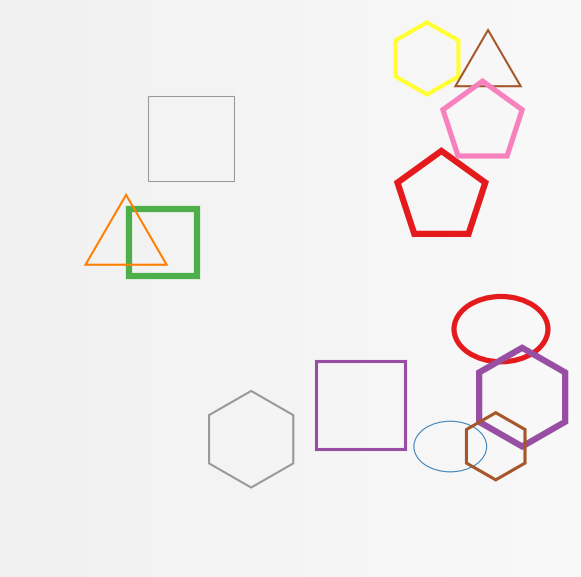[{"shape": "oval", "thickness": 2.5, "radius": 0.4, "center": [0.862, 0.429]}, {"shape": "pentagon", "thickness": 3, "radius": 0.4, "center": [0.759, 0.658]}, {"shape": "oval", "thickness": 0.5, "radius": 0.31, "center": [0.775, 0.226]}, {"shape": "square", "thickness": 3, "radius": 0.29, "center": [0.281, 0.579]}, {"shape": "hexagon", "thickness": 3, "radius": 0.43, "center": [0.898, 0.311]}, {"shape": "square", "thickness": 1.5, "radius": 0.38, "center": [0.62, 0.297]}, {"shape": "triangle", "thickness": 1, "radius": 0.4, "center": [0.217, 0.581]}, {"shape": "hexagon", "thickness": 2, "radius": 0.31, "center": [0.735, 0.898]}, {"shape": "hexagon", "thickness": 1.5, "radius": 0.29, "center": [0.853, 0.226]}, {"shape": "triangle", "thickness": 1, "radius": 0.32, "center": [0.84, 0.882]}, {"shape": "pentagon", "thickness": 2.5, "radius": 0.36, "center": [0.83, 0.787]}, {"shape": "square", "thickness": 0.5, "radius": 0.37, "center": [0.329, 0.76]}, {"shape": "hexagon", "thickness": 1, "radius": 0.42, "center": [0.432, 0.239]}]